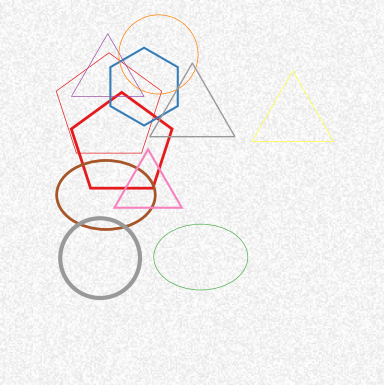[{"shape": "pentagon", "thickness": 0.5, "radius": 0.72, "center": [0.283, 0.719]}, {"shape": "pentagon", "thickness": 2, "radius": 0.69, "center": [0.316, 0.623]}, {"shape": "hexagon", "thickness": 1.5, "radius": 0.51, "center": [0.374, 0.775]}, {"shape": "oval", "thickness": 0.5, "radius": 0.61, "center": [0.521, 0.332]}, {"shape": "triangle", "thickness": 0.5, "radius": 0.54, "center": [0.28, 0.804]}, {"shape": "circle", "thickness": 0.5, "radius": 0.51, "center": [0.412, 0.859]}, {"shape": "triangle", "thickness": 0.5, "radius": 0.61, "center": [0.76, 0.694]}, {"shape": "oval", "thickness": 2, "radius": 0.64, "center": [0.275, 0.494]}, {"shape": "triangle", "thickness": 1.5, "radius": 0.5, "center": [0.385, 0.511]}, {"shape": "triangle", "thickness": 1, "radius": 0.64, "center": [0.5, 0.709]}, {"shape": "circle", "thickness": 3, "radius": 0.52, "center": [0.26, 0.33]}]